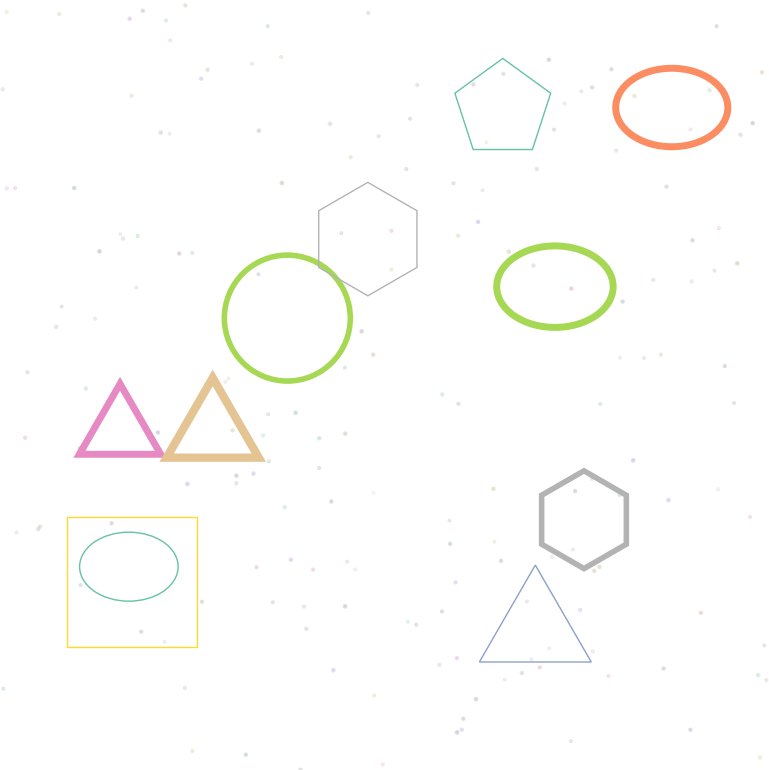[{"shape": "pentagon", "thickness": 0.5, "radius": 0.33, "center": [0.653, 0.859]}, {"shape": "oval", "thickness": 0.5, "radius": 0.32, "center": [0.167, 0.264]}, {"shape": "oval", "thickness": 2.5, "radius": 0.36, "center": [0.872, 0.86]}, {"shape": "triangle", "thickness": 0.5, "radius": 0.42, "center": [0.695, 0.182]}, {"shape": "triangle", "thickness": 2.5, "radius": 0.3, "center": [0.156, 0.441]}, {"shape": "circle", "thickness": 2, "radius": 0.41, "center": [0.373, 0.587]}, {"shape": "oval", "thickness": 2.5, "radius": 0.38, "center": [0.721, 0.628]}, {"shape": "square", "thickness": 0.5, "radius": 0.42, "center": [0.171, 0.245]}, {"shape": "triangle", "thickness": 3, "radius": 0.35, "center": [0.276, 0.44]}, {"shape": "hexagon", "thickness": 2, "radius": 0.32, "center": [0.758, 0.325]}, {"shape": "hexagon", "thickness": 0.5, "radius": 0.37, "center": [0.478, 0.69]}]